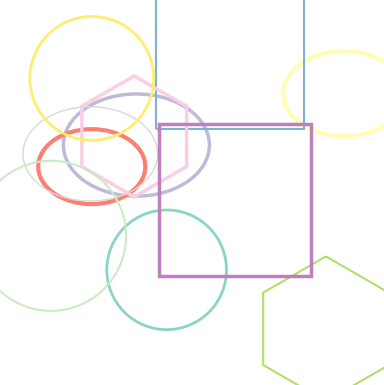[{"shape": "circle", "thickness": 2, "radius": 0.78, "center": [0.433, 0.299]}, {"shape": "oval", "thickness": 3, "radius": 0.79, "center": [0.894, 0.757]}, {"shape": "oval", "thickness": 2.5, "radius": 0.95, "center": [0.354, 0.623]}, {"shape": "oval", "thickness": 3, "radius": 0.7, "center": [0.238, 0.567]}, {"shape": "square", "thickness": 1.5, "radius": 0.96, "center": [0.597, 0.858]}, {"shape": "hexagon", "thickness": 1.5, "radius": 0.94, "center": [0.847, 0.146]}, {"shape": "hexagon", "thickness": 2.5, "radius": 0.78, "center": [0.349, 0.646]}, {"shape": "oval", "thickness": 1, "radius": 0.87, "center": [0.234, 0.6]}, {"shape": "square", "thickness": 2.5, "radius": 0.99, "center": [0.61, 0.48]}, {"shape": "circle", "thickness": 1.5, "radius": 0.97, "center": [0.132, 0.387]}, {"shape": "circle", "thickness": 2, "radius": 0.8, "center": [0.239, 0.796]}]